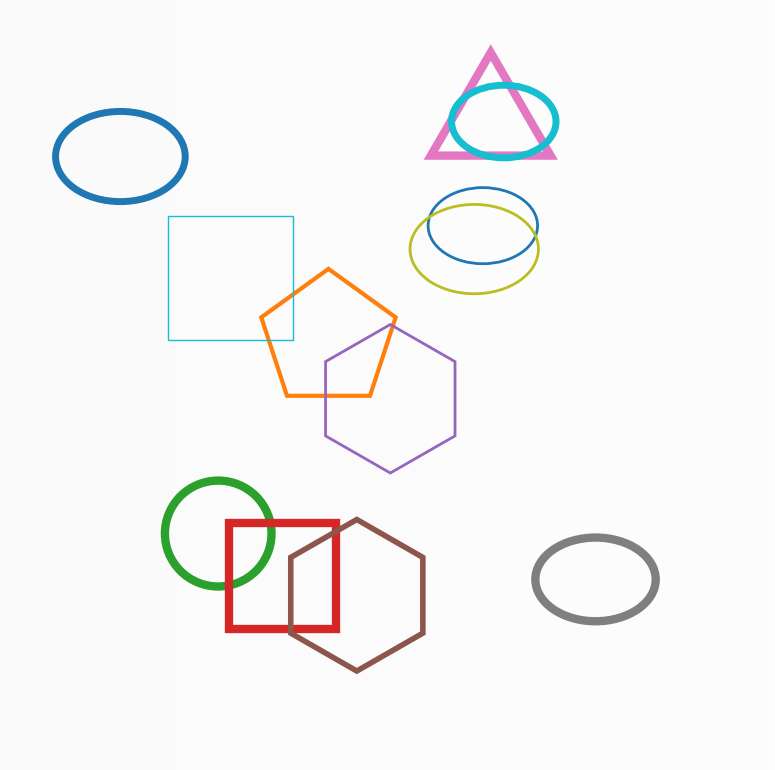[{"shape": "oval", "thickness": 1, "radius": 0.35, "center": [0.623, 0.707]}, {"shape": "oval", "thickness": 2.5, "radius": 0.42, "center": [0.155, 0.797]}, {"shape": "pentagon", "thickness": 1.5, "radius": 0.46, "center": [0.424, 0.56]}, {"shape": "circle", "thickness": 3, "radius": 0.34, "center": [0.282, 0.307]}, {"shape": "square", "thickness": 3, "radius": 0.34, "center": [0.364, 0.252]}, {"shape": "hexagon", "thickness": 1, "radius": 0.48, "center": [0.504, 0.482]}, {"shape": "hexagon", "thickness": 2, "radius": 0.49, "center": [0.46, 0.227]}, {"shape": "triangle", "thickness": 3, "radius": 0.45, "center": [0.633, 0.843]}, {"shape": "oval", "thickness": 3, "radius": 0.39, "center": [0.768, 0.248]}, {"shape": "oval", "thickness": 1, "radius": 0.41, "center": [0.612, 0.677]}, {"shape": "oval", "thickness": 2.5, "radius": 0.34, "center": [0.65, 0.842]}, {"shape": "square", "thickness": 0.5, "radius": 0.4, "center": [0.297, 0.639]}]